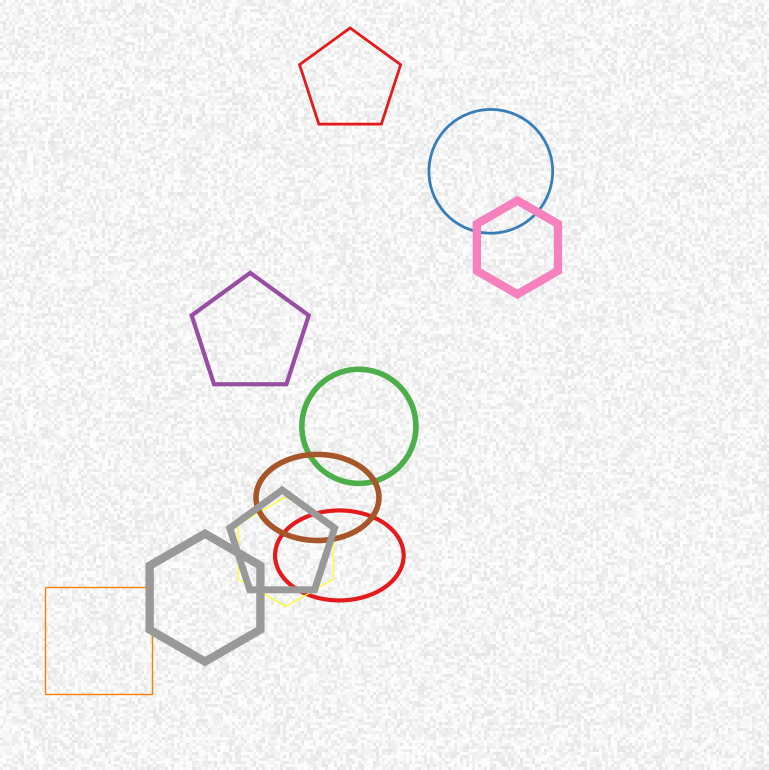[{"shape": "oval", "thickness": 1.5, "radius": 0.42, "center": [0.441, 0.279]}, {"shape": "pentagon", "thickness": 1, "radius": 0.35, "center": [0.455, 0.895]}, {"shape": "circle", "thickness": 1, "radius": 0.4, "center": [0.637, 0.778]}, {"shape": "circle", "thickness": 2, "radius": 0.37, "center": [0.466, 0.446]}, {"shape": "pentagon", "thickness": 1.5, "radius": 0.4, "center": [0.325, 0.566]}, {"shape": "square", "thickness": 0.5, "radius": 0.35, "center": [0.128, 0.168]}, {"shape": "hexagon", "thickness": 0.5, "radius": 0.36, "center": [0.371, 0.283]}, {"shape": "oval", "thickness": 2, "radius": 0.4, "center": [0.412, 0.354]}, {"shape": "hexagon", "thickness": 3, "radius": 0.3, "center": [0.672, 0.679]}, {"shape": "hexagon", "thickness": 3, "radius": 0.42, "center": [0.266, 0.224]}, {"shape": "pentagon", "thickness": 2.5, "radius": 0.36, "center": [0.366, 0.292]}]